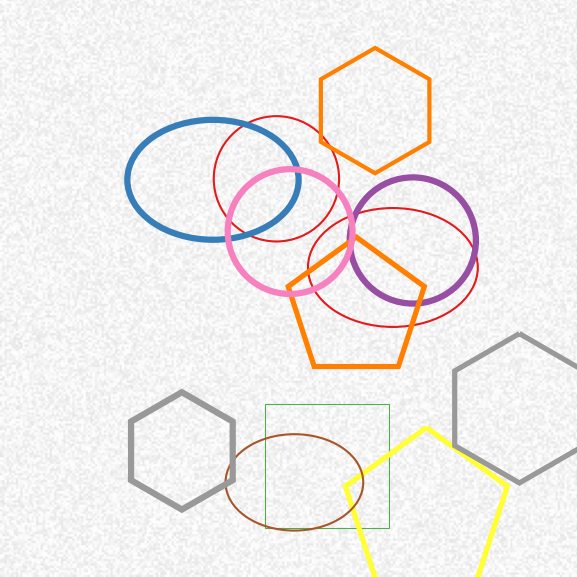[{"shape": "circle", "thickness": 1, "radius": 0.54, "center": [0.479, 0.69]}, {"shape": "oval", "thickness": 1, "radius": 0.74, "center": [0.68, 0.536]}, {"shape": "oval", "thickness": 3, "radius": 0.74, "center": [0.369, 0.688]}, {"shape": "square", "thickness": 0.5, "radius": 0.54, "center": [0.567, 0.192]}, {"shape": "circle", "thickness": 3, "radius": 0.55, "center": [0.715, 0.583]}, {"shape": "pentagon", "thickness": 2.5, "radius": 0.62, "center": [0.617, 0.465]}, {"shape": "hexagon", "thickness": 2, "radius": 0.54, "center": [0.65, 0.808]}, {"shape": "pentagon", "thickness": 2.5, "radius": 0.74, "center": [0.738, 0.111]}, {"shape": "oval", "thickness": 1, "radius": 0.6, "center": [0.51, 0.164]}, {"shape": "circle", "thickness": 3, "radius": 0.54, "center": [0.502, 0.598]}, {"shape": "hexagon", "thickness": 3, "radius": 0.51, "center": [0.315, 0.218]}, {"shape": "hexagon", "thickness": 2.5, "radius": 0.65, "center": [0.899, 0.292]}]